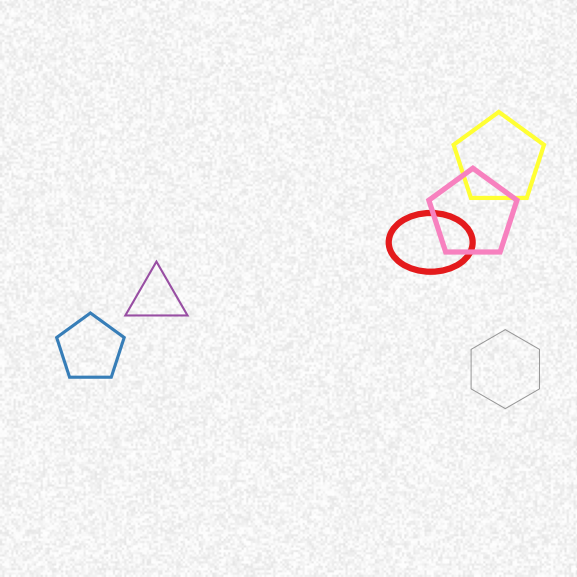[{"shape": "oval", "thickness": 3, "radius": 0.36, "center": [0.746, 0.579]}, {"shape": "pentagon", "thickness": 1.5, "radius": 0.31, "center": [0.157, 0.396]}, {"shape": "triangle", "thickness": 1, "radius": 0.31, "center": [0.271, 0.484]}, {"shape": "pentagon", "thickness": 2, "radius": 0.41, "center": [0.864, 0.723]}, {"shape": "pentagon", "thickness": 2.5, "radius": 0.4, "center": [0.819, 0.628]}, {"shape": "hexagon", "thickness": 0.5, "radius": 0.34, "center": [0.875, 0.36]}]